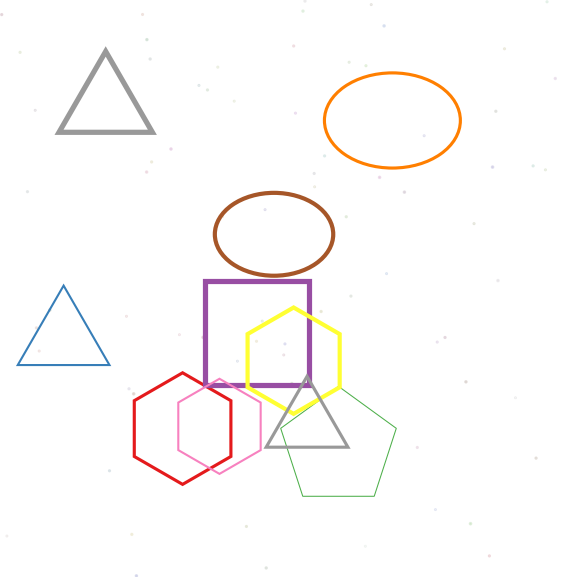[{"shape": "hexagon", "thickness": 1.5, "radius": 0.48, "center": [0.316, 0.257]}, {"shape": "triangle", "thickness": 1, "radius": 0.46, "center": [0.11, 0.413]}, {"shape": "pentagon", "thickness": 0.5, "radius": 0.53, "center": [0.586, 0.225]}, {"shape": "square", "thickness": 2.5, "radius": 0.45, "center": [0.444, 0.423]}, {"shape": "oval", "thickness": 1.5, "radius": 0.59, "center": [0.679, 0.791]}, {"shape": "hexagon", "thickness": 2, "radius": 0.46, "center": [0.508, 0.375]}, {"shape": "oval", "thickness": 2, "radius": 0.51, "center": [0.475, 0.593]}, {"shape": "hexagon", "thickness": 1, "radius": 0.41, "center": [0.38, 0.261]}, {"shape": "triangle", "thickness": 2.5, "radius": 0.47, "center": [0.183, 0.817]}, {"shape": "triangle", "thickness": 1.5, "radius": 0.41, "center": [0.532, 0.266]}]